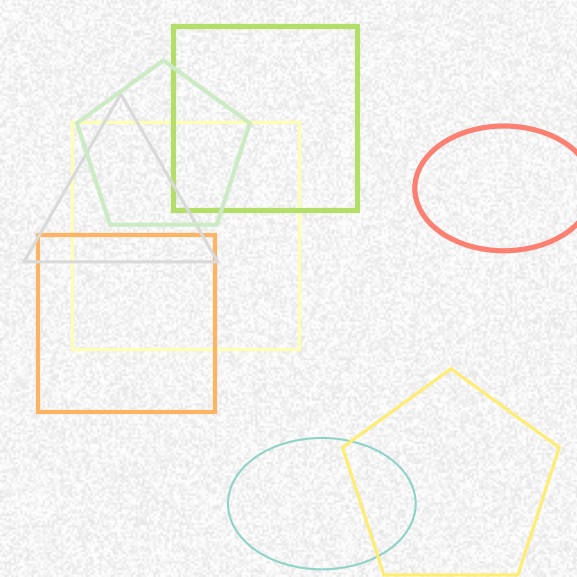[{"shape": "oval", "thickness": 1, "radius": 0.81, "center": [0.557, 0.127]}, {"shape": "square", "thickness": 1.5, "radius": 0.98, "center": [0.322, 0.591]}, {"shape": "oval", "thickness": 2.5, "radius": 0.77, "center": [0.873, 0.673]}, {"shape": "square", "thickness": 2, "radius": 0.76, "center": [0.219, 0.439]}, {"shape": "square", "thickness": 2.5, "radius": 0.79, "center": [0.459, 0.795]}, {"shape": "triangle", "thickness": 1.5, "radius": 0.97, "center": [0.209, 0.643]}, {"shape": "pentagon", "thickness": 2, "radius": 0.79, "center": [0.283, 0.737]}, {"shape": "pentagon", "thickness": 1.5, "radius": 0.99, "center": [0.781, 0.163]}]